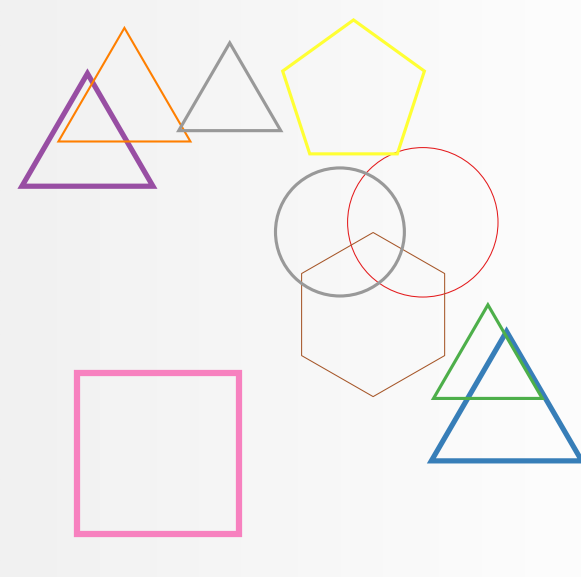[{"shape": "circle", "thickness": 0.5, "radius": 0.65, "center": [0.727, 0.614]}, {"shape": "triangle", "thickness": 2.5, "radius": 0.75, "center": [0.872, 0.276]}, {"shape": "triangle", "thickness": 1.5, "radius": 0.54, "center": [0.839, 0.363]}, {"shape": "triangle", "thickness": 2.5, "radius": 0.65, "center": [0.15, 0.742]}, {"shape": "triangle", "thickness": 1, "radius": 0.66, "center": [0.214, 0.82]}, {"shape": "pentagon", "thickness": 1.5, "radius": 0.64, "center": [0.608, 0.836]}, {"shape": "hexagon", "thickness": 0.5, "radius": 0.71, "center": [0.642, 0.454]}, {"shape": "square", "thickness": 3, "radius": 0.7, "center": [0.272, 0.213]}, {"shape": "triangle", "thickness": 1.5, "radius": 0.51, "center": [0.395, 0.824]}, {"shape": "circle", "thickness": 1.5, "radius": 0.55, "center": [0.585, 0.597]}]